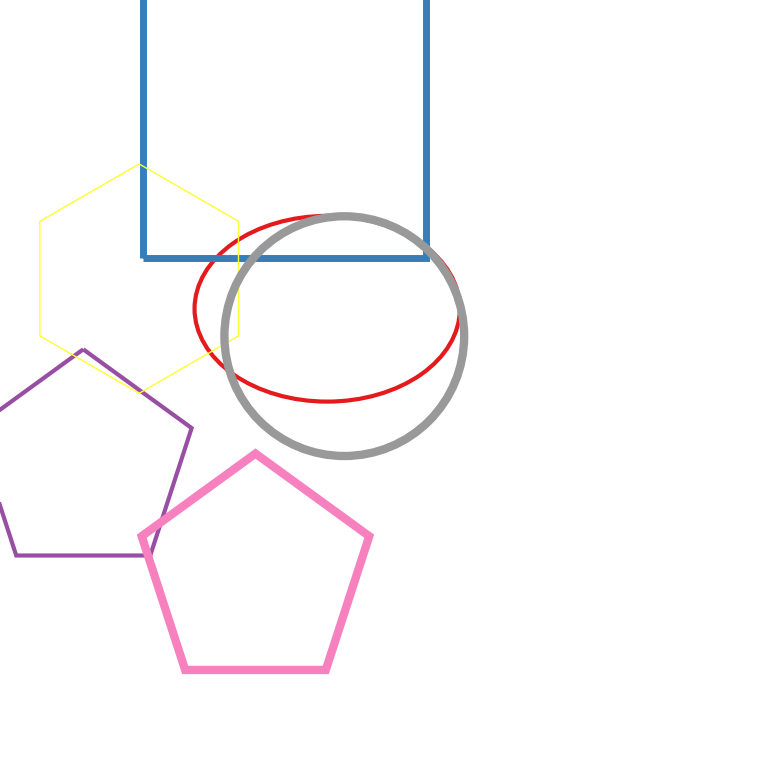[{"shape": "oval", "thickness": 1.5, "radius": 0.86, "center": [0.425, 0.599]}, {"shape": "square", "thickness": 2.5, "radius": 0.92, "center": [0.37, 0.849]}, {"shape": "pentagon", "thickness": 1.5, "radius": 0.74, "center": [0.108, 0.398]}, {"shape": "hexagon", "thickness": 0.5, "radius": 0.74, "center": [0.181, 0.638]}, {"shape": "pentagon", "thickness": 3, "radius": 0.78, "center": [0.332, 0.256]}, {"shape": "circle", "thickness": 3, "radius": 0.78, "center": [0.447, 0.563]}]